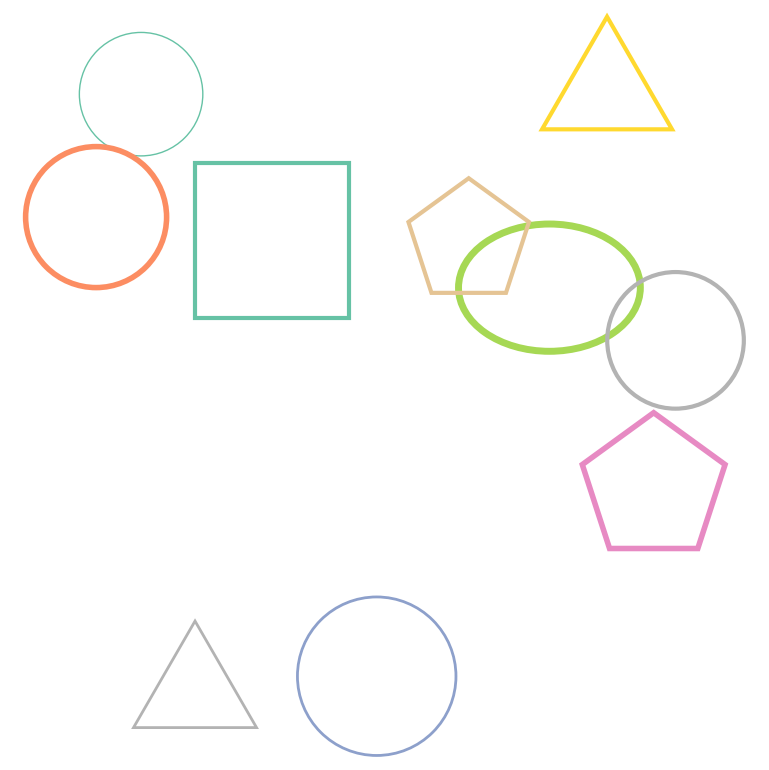[{"shape": "circle", "thickness": 0.5, "radius": 0.4, "center": [0.183, 0.878]}, {"shape": "square", "thickness": 1.5, "radius": 0.5, "center": [0.353, 0.687]}, {"shape": "circle", "thickness": 2, "radius": 0.46, "center": [0.125, 0.718]}, {"shape": "circle", "thickness": 1, "radius": 0.51, "center": [0.489, 0.122]}, {"shape": "pentagon", "thickness": 2, "radius": 0.49, "center": [0.849, 0.367]}, {"shape": "oval", "thickness": 2.5, "radius": 0.59, "center": [0.714, 0.626]}, {"shape": "triangle", "thickness": 1.5, "radius": 0.49, "center": [0.788, 0.881]}, {"shape": "pentagon", "thickness": 1.5, "radius": 0.41, "center": [0.609, 0.686]}, {"shape": "circle", "thickness": 1.5, "radius": 0.44, "center": [0.877, 0.558]}, {"shape": "triangle", "thickness": 1, "radius": 0.46, "center": [0.253, 0.101]}]